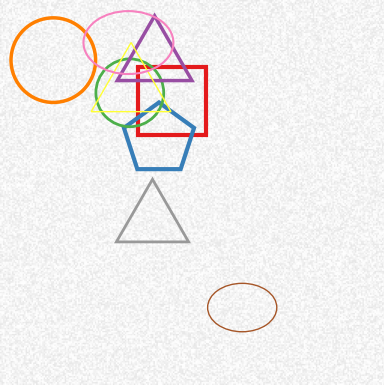[{"shape": "square", "thickness": 3, "radius": 0.44, "center": [0.448, 0.737]}, {"shape": "pentagon", "thickness": 3, "radius": 0.48, "center": [0.413, 0.638]}, {"shape": "circle", "thickness": 2, "radius": 0.44, "center": [0.337, 0.759]}, {"shape": "triangle", "thickness": 2.5, "radius": 0.56, "center": [0.402, 0.847]}, {"shape": "circle", "thickness": 2.5, "radius": 0.55, "center": [0.138, 0.844]}, {"shape": "triangle", "thickness": 1, "radius": 0.6, "center": [0.34, 0.77]}, {"shape": "oval", "thickness": 1, "radius": 0.45, "center": [0.629, 0.201]}, {"shape": "oval", "thickness": 1.5, "radius": 0.58, "center": [0.334, 0.889]}, {"shape": "triangle", "thickness": 2, "radius": 0.54, "center": [0.396, 0.426]}]